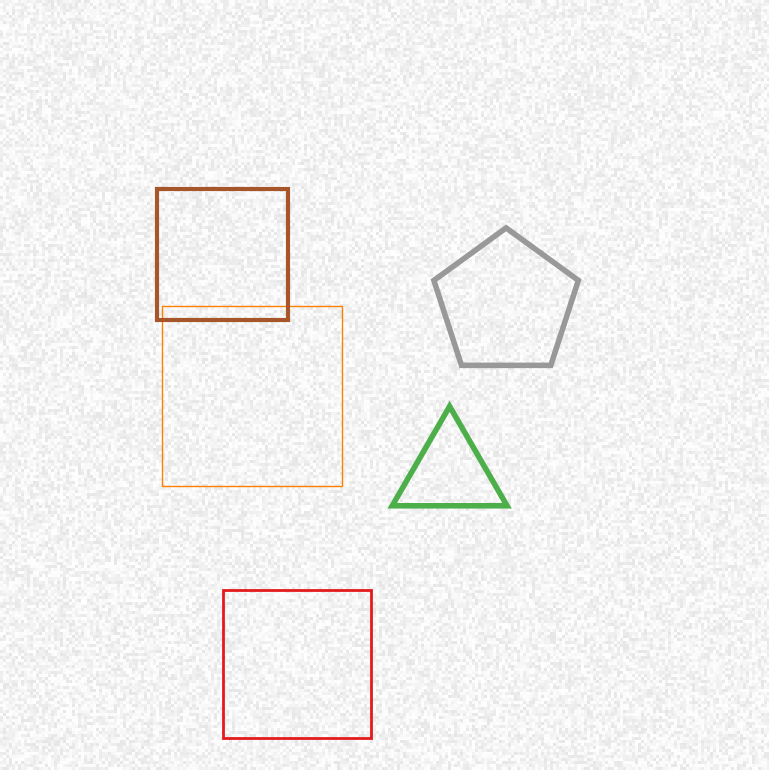[{"shape": "square", "thickness": 1, "radius": 0.48, "center": [0.385, 0.137]}, {"shape": "triangle", "thickness": 2, "radius": 0.43, "center": [0.584, 0.386]}, {"shape": "square", "thickness": 0.5, "radius": 0.59, "center": [0.327, 0.485]}, {"shape": "square", "thickness": 1.5, "radius": 0.43, "center": [0.289, 0.67]}, {"shape": "pentagon", "thickness": 2, "radius": 0.49, "center": [0.657, 0.605]}]